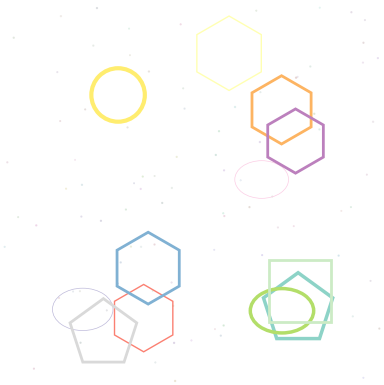[{"shape": "pentagon", "thickness": 2.5, "radius": 0.47, "center": [0.774, 0.197]}, {"shape": "hexagon", "thickness": 1, "radius": 0.48, "center": [0.595, 0.862]}, {"shape": "oval", "thickness": 0.5, "radius": 0.39, "center": [0.215, 0.196]}, {"shape": "hexagon", "thickness": 1, "radius": 0.44, "center": [0.373, 0.174]}, {"shape": "hexagon", "thickness": 2, "radius": 0.47, "center": [0.385, 0.303]}, {"shape": "hexagon", "thickness": 2, "radius": 0.44, "center": [0.731, 0.715]}, {"shape": "oval", "thickness": 2.5, "radius": 0.41, "center": [0.732, 0.193]}, {"shape": "oval", "thickness": 0.5, "radius": 0.35, "center": [0.68, 0.534]}, {"shape": "pentagon", "thickness": 2, "radius": 0.46, "center": [0.269, 0.133]}, {"shape": "hexagon", "thickness": 2, "radius": 0.42, "center": [0.768, 0.634]}, {"shape": "square", "thickness": 2, "radius": 0.41, "center": [0.78, 0.244]}, {"shape": "circle", "thickness": 3, "radius": 0.35, "center": [0.307, 0.753]}]